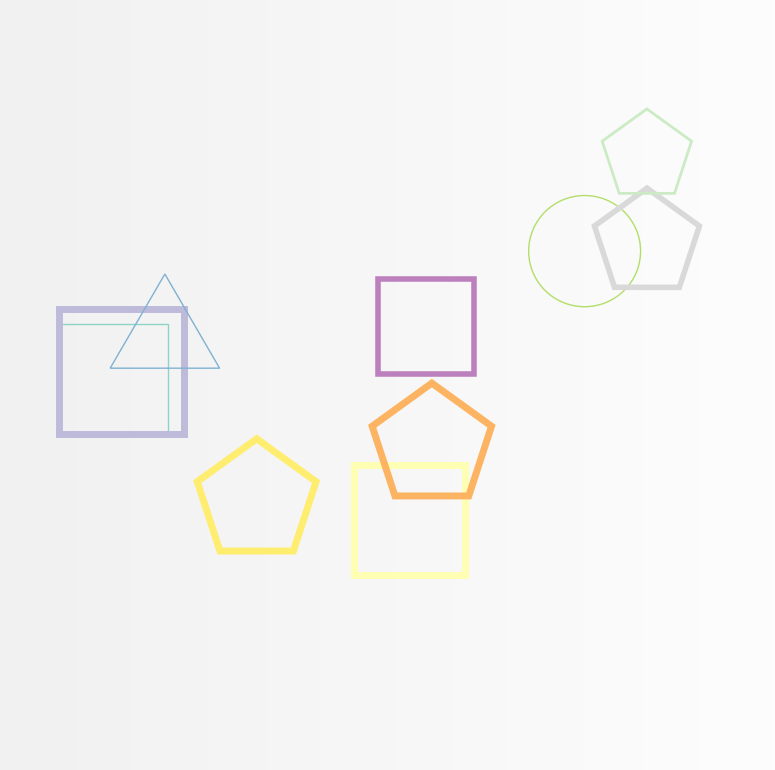[{"shape": "square", "thickness": 0.5, "radius": 0.35, "center": [0.147, 0.508]}, {"shape": "square", "thickness": 2.5, "radius": 0.36, "center": [0.528, 0.325]}, {"shape": "square", "thickness": 2.5, "radius": 0.4, "center": [0.157, 0.518]}, {"shape": "triangle", "thickness": 0.5, "radius": 0.41, "center": [0.213, 0.563]}, {"shape": "pentagon", "thickness": 2.5, "radius": 0.4, "center": [0.557, 0.421]}, {"shape": "circle", "thickness": 0.5, "radius": 0.36, "center": [0.754, 0.674]}, {"shape": "pentagon", "thickness": 2, "radius": 0.36, "center": [0.835, 0.684]}, {"shape": "square", "thickness": 2, "radius": 0.31, "center": [0.549, 0.576]}, {"shape": "pentagon", "thickness": 1, "radius": 0.3, "center": [0.835, 0.798]}, {"shape": "pentagon", "thickness": 2.5, "radius": 0.4, "center": [0.331, 0.35]}]